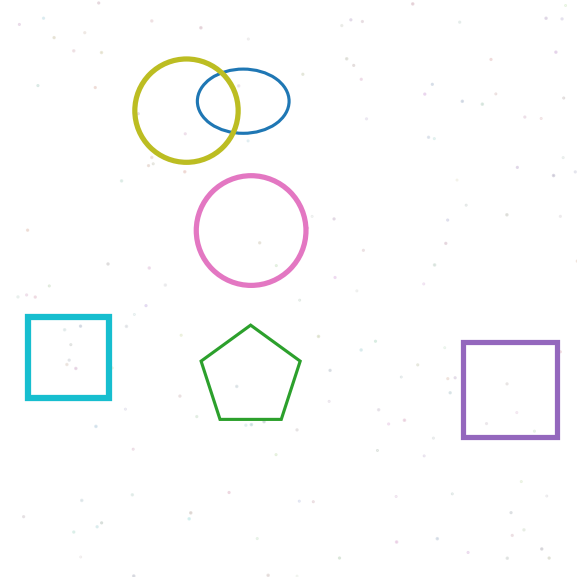[{"shape": "oval", "thickness": 1.5, "radius": 0.4, "center": [0.421, 0.824]}, {"shape": "pentagon", "thickness": 1.5, "radius": 0.45, "center": [0.434, 0.346]}, {"shape": "square", "thickness": 2.5, "radius": 0.41, "center": [0.883, 0.325]}, {"shape": "circle", "thickness": 2.5, "radius": 0.47, "center": [0.435, 0.6]}, {"shape": "circle", "thickness": 2.5, "radius": 0.45, "center": [0.323, 0.808]}, {"shape": "square", "thickness": 3, "radius": 0.35, "center": [0.118, 0.38]}]